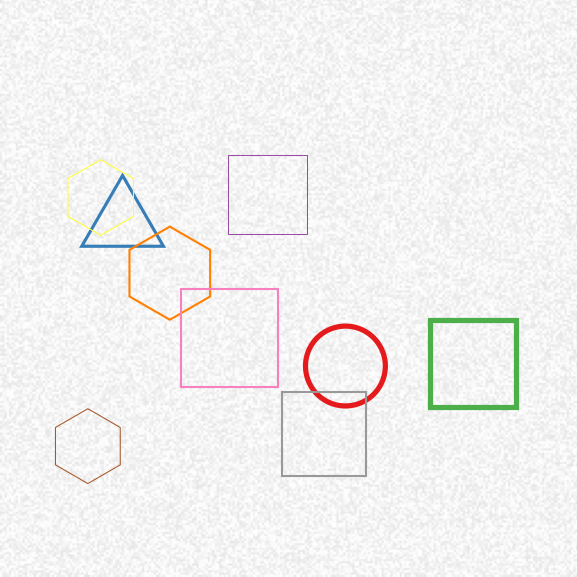[{"shape": "circle", "thickness": 2.5, "radius": 0.35, "center": [0.598, 0.365]}, {"shape": "triangle", "thickness": 1.5, "radius": 0.41, "center": [0.212, 0.614]}, {"shape": "square", "thickness": 2.5, "radius": 0.38, "center": [0.819, 0.369]}, {"shape": "square", "thickness": 0.5, "radius": 0.34, "center": [0.464, 0.663]}, {"shape": "hexagon", "thickness": 1, "radius": 0.4, "center": [0.294, 0.526]}, {"shape": "hexagon", "thickness": 0.5, "radius": 0.33, "center": [0.174, 0.657]}, {"shape": "hexagon", "thickness": 0.5, "radius": 0.32, "center": [0.152, 0.227]}, {"shape": "square", "thickness": 1, "radius": 0.42, "center": [0.397, 0.414]}, {"shape": "square", "thickness": 1, "radius": 0.36, "center": [0.561, 0.247]}]